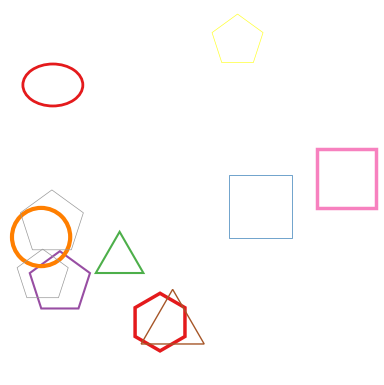[{"shape": "oval", "thickness": 2, "radius": 0.39, "center": [0.137, 0.779]}, {"shape": "hexagon", "thickness": 2.5, "radius": 0.37, "center": [0.416, 0.163]}, {"shape": "square", "thickness": 0.5, "radius": 0.41, "center": [0.677, 0.463]}, {"shape": "triangle", "thickness": 1.5, "radius": 0.36, "center": [0.311, 0.327]}, {"shape": "pentagon", "thickness": 1.5, "radius": 0.41, "center": [0.156, 0.265]}, {"shape": "circle", "thickness": 3, "radius": 0.38, "center": [0.107, 0.384]}, {"shape": "pentagon", "thickness": 0.5, "radius": 0.35, "center": [0.617, 0.894]}, {"shape": "triangle", "thickness": 1, "radius": 0.47, "center": [0.448, 0.154]}, {"shape": "square", "thickness": 2.5, "radius": 0.38, "center": [0.899, 0.536]}, {"shape": "pentagon", "thickness": 0.5, "radius": 0.43, "center": [0.135, 0.421]}, {"shape": "pentagon", "thickness": 0.5, "radius": 0.35, "center": [0.111, 0.283]}]